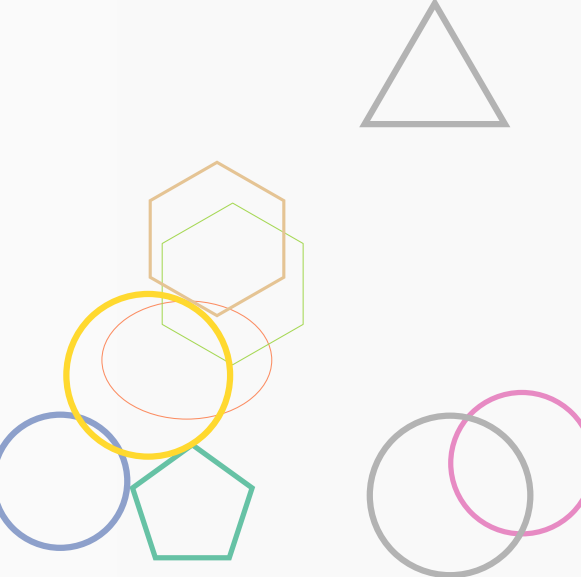[{"shape": "pentagon", "thickness": 2.5, "radius": 0.54, "center": [0.331, 0.121]}, {"shape": "oval", "thickness": 0.5, "radius": 0.73, "center": [0.321, 0.376]}, {"shape": "circle", "thickness": 3, "radius": 0.58, "center": [0.104, 0.166]}, {"shape": "circle", "thickness": 2.5, "radius": 0.61, "center": [0.898, 0.197]}, {"shape": "hexagon", "thickness": 0.5, "radius": 0.7, "center": [0.4, 0.507]}, {"shape": "circle", "thickness": 3, "radius": 0.7, "center": [0.255, 0.349]}, {"shape": "hexagon", "thickness": 1.5, "radius": 0.66, "center": [0.373, 0.585]}, {"shape": "triangle", "thickness": 3, "radius": 0.7, "center": [0.748, 0.854]}, {"shape": "circle", "thickness": 3, "radius": 0.69, "center": [0.774, 0.141]}]